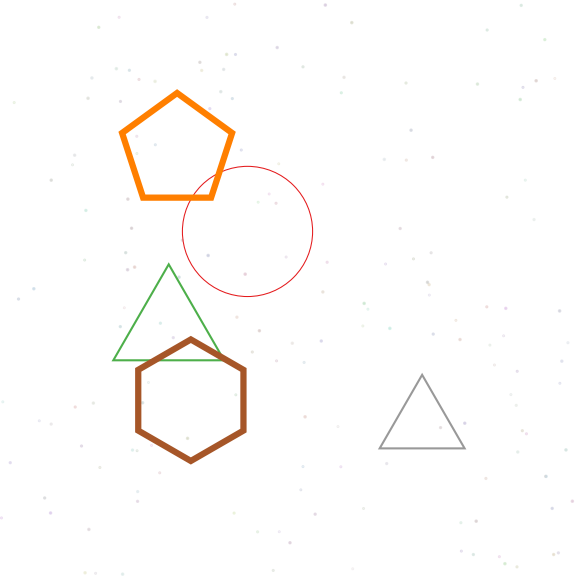[{"shape": "circle", "thickness": 0.5, "radius": 0.56, "center": [0.429, 0.598]}, {"shape": "triangle", "thickness": 1, "radius": 0.55, "center": [0.292, 0.431]}, {"shape": "pentagon", "thickness": 3, "radius": 0.5, "center": [0.307, 0.738]}, {"shape": "hexagon", "thickness": 3, "radius": 0.53, "center": [0.33, 0.306]}, {"shape": "triangle", "thickness": 1, "radius": 0.42, "center": [0.731, 0.265]}]